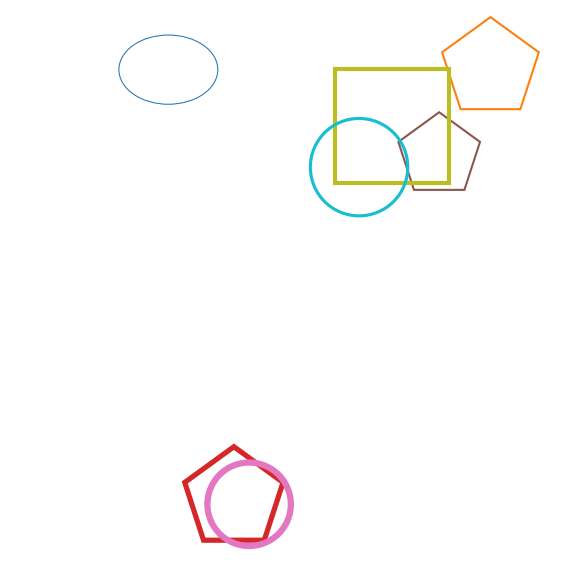[{"shape": "oval", "thickness": 0.5, "radius": 0.43, "center": [0.292, 0.879]}, {"shape": "pentagon", "thickness": 1, "radius": 0.44, "center": [0.849, 0.881]}, {"shape": "pentagon", "thickness": 2.5, "radius": 0.45, "center": [0.405, 0.136]}, {"shape": "pentagon", "thickness": 1, "radius": 0.37, "center": [0.76, 0.73]}, {"shape": "circle", "thickness": 3, "radius": 0.36, "center": [0.431, 0.126]}, {"shape": "square", "thickness": 2, "radius": 0.5, "center": [0.679, 0.781]}, {"shape": "circle", "thickness": 1.5, "radius": 0.42, "center": [0.622, 0.71]}]